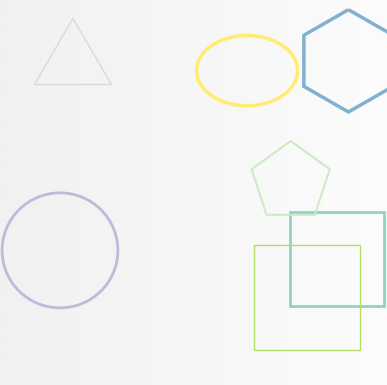[{"shape": "square", "thickness": 2, "radius": 0.61, "center": [0.87, 0.327]}, {"shape": "circle", "thickness": 2, "radius": 0.75, "center": [0.155, 0.35]}, {"shape": "hexagon", "thickness": 2.5, "radius": 0.66, "center": [0.899, 0.842]}, {"shape": "square", "thickness": 1, "radius": 0.68, "center": [0.793, 0.228]}, {"shape": "triangle", "thickness": 1, "radius": 0.57, "center": [0.188, 0.838]}, {"shape": "pentagon", "thickness": 1.5, "radius": 0.53, "center": [0.75, 0.528]}, {"shape": "oval", "thickness": 2.5, "radius": 0.65, "center": [0.638, 0.817]}]